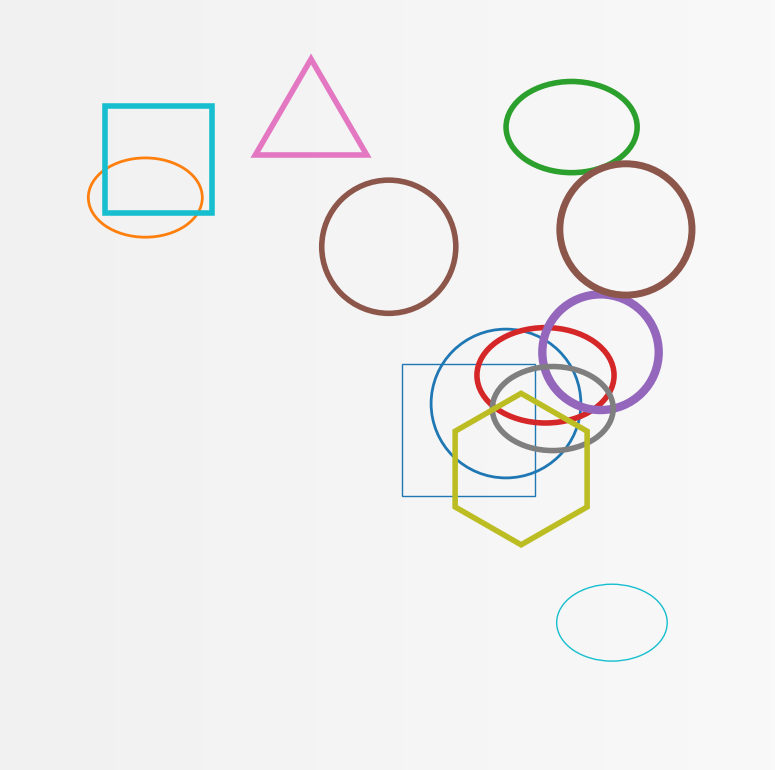[{"shape": "square", "thickness": 0.5, "radius": 0.43, "center": [0.605, 0.442]}, {"shape": "circle", "thickness": 1, "radius": 0.48, "center": [0.653, 0.476]}, {"shape": "oval", "thickness": 1, "radius": 0.37, "center": [0.188, 0.743]}, {"shape": "oval", "thickness": 2, "radius": 0.42, "center": [0.738, 0.835]}, {"shape": "oval", "thickness": 2, "radius": 0.44, "center": [0.704, 0.513]}, {"shape": "circle", "thickness": 3, "radius": 0.38, "center": [0.775, 0.543]}, {"shape": "circle", "thickness": 2, "radius": 0.43, "center": [0.502, 0.68]}, {"shape": "circle", "thickness": 2.5, "radius": 0.43, "center": [0.808, 0.702]}, {"shape": "triangle", "thickness": 2, "radius": 0.42, "center": [0.401, 0.84]}, {"shape": "oval", "thickness": 2, "radius": 0.39, "center": [0.713, 0.469]}, {"shape": "hexagon", "thickness": 2, "radius": 0.49, "center": [0.672, 0.391]}, {"shape": "square", "thickness": 2, "radius": 0.34, "center": [0.205, 0.793]}, {"shape": "oval", "thickness": 0.5, "radius": 0.36, "center": [0.79, 0.191]}]